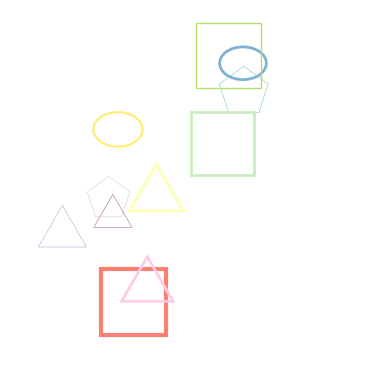[{"shape": "pentagon", "thickness": 0.5, "radius": 0.33, "center": [0.633, 0.761]}, {"shape": "triangle", "thickness": 2, "radius": 0.4, "center": [0.406, 0.493]}, {"shape": "triangle", "thickness": 0.5, "radius": 0.36, "center": [0.162, 0.394]}, {"shape": "square", "thickness": 3, "radius": 0.43, "center": [0.346, 0.215]}, {"shape": "oval", "thickness": 2, "radius": 0.3, "center": [0.631, 0.836]}, {"shape": "square", "thickness": 1, "radius": 0.42, "center": [0.593, 0.857]}, {"shape": "triangle", "thickness": 2, "radius": 0.39, "center": [0.383, 0.256]}, {"shape": "pentagon", "thickness": 0.5, "radius": 0.29, "center": [0.282, 0.484]}, {"shape": "triangle", "thickness": 0.5, "radius": 0.29, "center": [0.293, 0.438]}, {"shape": "square", "thickness": 2, "radius": 0.4, "center": [0.578, 0.627]}, {"shape": "oval", "thickness": 1.5, "radius": 0.32, "center": [0.306, 0.664]}]